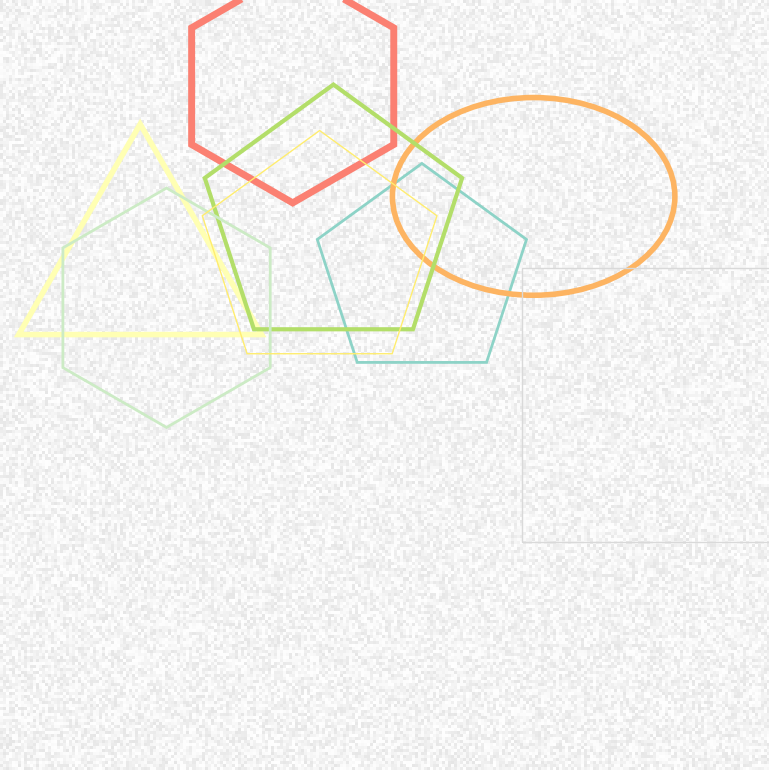[{"shape": "pentagon", "thickness": 1, "radius": 0.71, "center": [0.548, 0.645]}, {"shape": "triangle", "thickness": 2, "radius": 0.91, "center": [0.182, 0.657]}, {"shape": "hexagon", "thickness": 2.5, "radius": 0.76, "center": [0.38, 0.888]}, {"shape": "oval", "thickness": 2, "radius": 0.92, "center": [0.693, 0.745]}, {"shape": "pentagon", "thickness": 1.5, "radius": 0.88, "center": [0.433, 0.715]}, {"shape": "square", "thickness": 0.5, "radius": 0.89, "center": [0.855, 0.474]}, {"shape": "hexagon", "thickness": 1, "radius": 0.78, "center": [0.216, 0.6]}, {"shape": "pentagon", "thickness": 0.5, "radius": 0.8, "center": [0.415, 0.67]}]